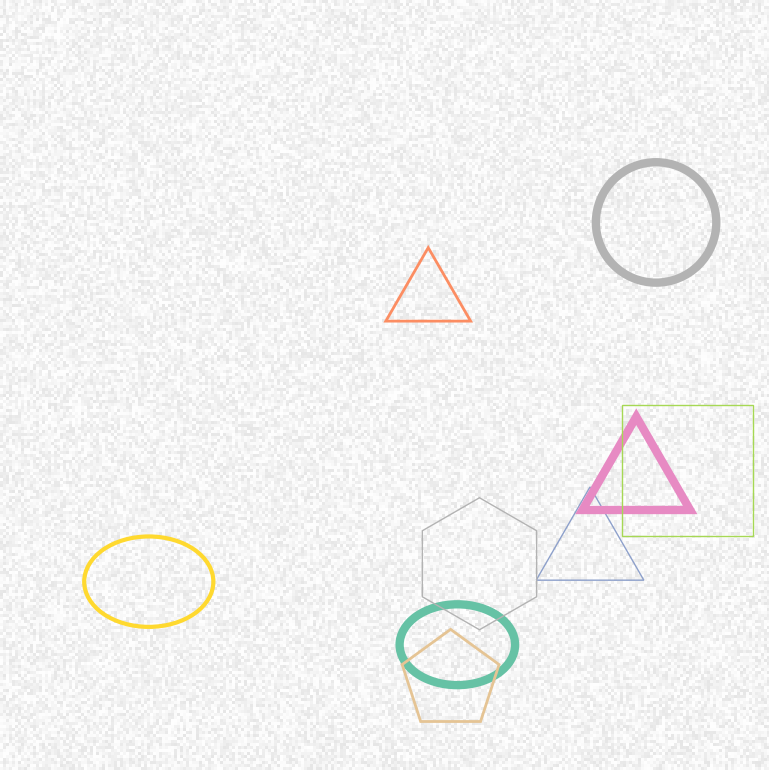[{"shape": "oval", "thickness": 3, "radius": 0.37, "center": [0.594, 0.163]}, {"shape": "triangle", "thickness": 1, "radius": 0.32, "center": [0.556, 0.615]}, {"shape": "triangle", "thickness": 0.5, "radius": 0.4, "center": [0.766, 0.287]}, {"shape": "triangle", "thickness": 3, "radius": 0.4, "center": [0.826, 0.378]}, {"shape": "square", "thickness": 0.5, "radius": 0.43, "center": [0.893, 0.389]}, {"shape": "oval", "thickness": 1.5, "radius": 0.42, "center": [0.193, 0.245]}, {"shape": "pentagon", "thickness": 1, "radius": 0.33, "center": [0.585, 0.117]}, {"shape": "hexagon", "thickness": 0.5, "radius": 0.43, "center": [0.623, 0.268]}, {"shape": "circle", "thickness": 3, "radius": 0.39, "center": [0.852, 0.711]}]